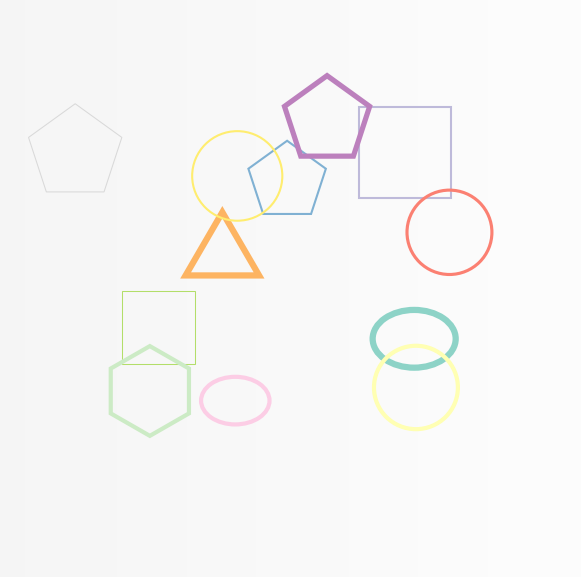[{"shape": "oval", "thickness": 3, "radius": 0.36, "center": [0.713, 0.412]}, {"shape": "circle", "thickness": 2, "radius": 0.36, "center": [0.716, 0.328]}, {"shape": "square", "thickness": 1, "radius": 0.39, "center": [0.697, 0.736]}, {"shape": "circle", "thickness": 1.5, "radius": 0.37, "center": [0.773, 0.597]}, {"shape": "pentagon", "thickness": 1, "radius": 0.35, "center": [0.494, 0.685]}, {"shape": "triangle", "thickness": 3, "radius": 0.36, "center": [0.383, 0.559]}, {"shape": "square", "thickness": 0.5, "radius": 0.31, "center": [0.273, 0.433]}, {"shape": "oval", "thickness": 2, "radius": 0.29, "center": [0.405, 0.305]}, {"shape": "pentagon", "thickness": 0.5, "radius": 0.42, "center": [0.129, 0.735]}, {"shape": "pentagon", "thickness": 2.5, "radius": 0.39, "center": [0.563, 0.791]}, {"shape": "hexagon", "thickness": 2, "radius": 0.39, "center": [0.258, 0.322]}, {"shape": "circle", "thickness": 1, "radius": 0.39, "center": [0.408, 0.694]}]